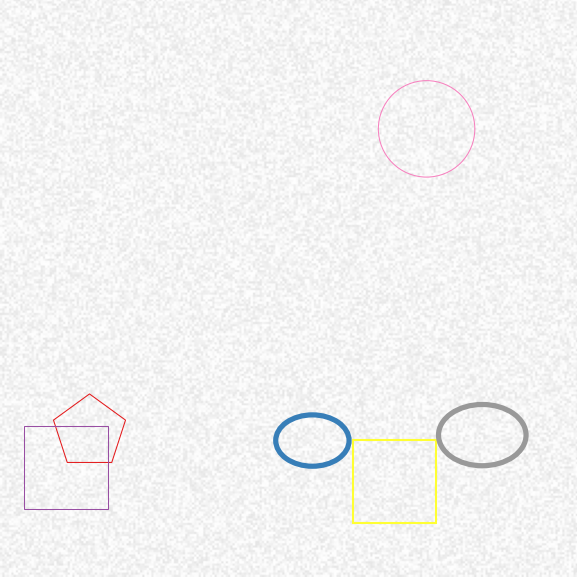[{"shape": "pentagon", "thickness": 0.5, "radius": 0.33, "center": [0.155, 0.251]}, {"shape": "oval", "thickness": 2.5, "radius": 0.32, "center": [0.541, 0.236]}, {"shape": "square", "thickness": 0.5, "radius": 0.36, "center": [0.114, 0.189]}, {"shape": "square", "thickness": 1, "radius": 0.36, "center": [0.683, 0.166]}, {"shape": "circle", "thickness": 0.5, "radius": 0.42, "center": [0.739, 0.776]}, {"shape": "oval", "thickness": 2.5, "radius": 0.38, "center": [0.835, 0.246]}]